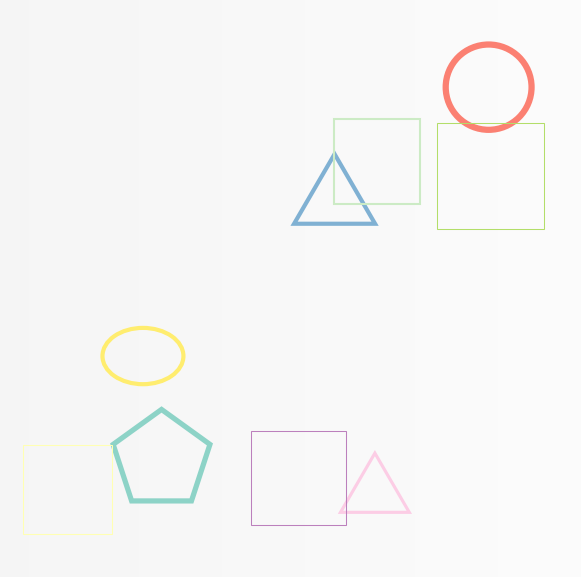[{"shape": "pentagon", "thickness": 2.5, "radius": 0.44, "center": [0.278, 0.203]}, {"shape": "square", "thickness": 0.5, "radius": 0.39, "center": [0.116, 0.151]}, {"shape": "circle", "thickness": 3, "radius": 0.37, "center": [0.841, 0.848]}, {"shape": "triangle", "thickness": 2, "radius": 0.4, "center": [0.576, 0.652]}, {"shape": "square", "thickness": 0.5, "radius": 0.46, "center": [0.844, 0.694]}, {"shape": "triangle", "thickness": 1.5, "radius": 0.34, "center": [0.645, 0.146]}, {"shape": "square", "thickness": 0.5, "radius": 0.41, "center": [0.514, 0.171]}, {"shape": "square", "thickness": 1, "radius": 0.37, "center": [0.649, 0.719]}, {"shape": "oval", "thickness": 2, "radius": 0.35, "center": [0.246, 0.383]}]